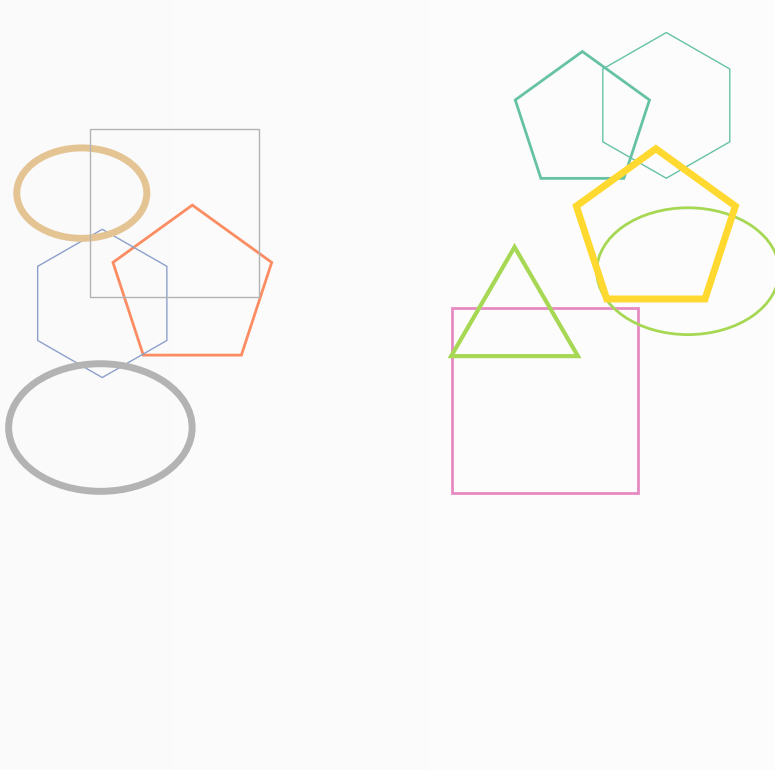[{"shape": "pentagon", "thickness": 1, "radius": 0.46, "center": [0.751, 0.842]}, {"shape": "hexagon", "thickness": 0.5, "radius": 0.47, "center": [0.86, 0.863]}, {"shape": "pentagon", "thickness": 1, "radius": 0.54, "center": [0.248, 0.626]}, {"shape": "hexagon", "thickness": 0.5, "radius": 0.48, "center": [0.132, 0.606]}, {"shape": "square", "thickness": 1, "radius": 0.6, "center": [0.703, 0.48]}, {"shape": "triangle", "thickness": 1.5, "radius": 0.47, "center": [0.664, 0.585]}, {"shape": "oval", "thickness": 1, "radius": 0.59, "center": [0.888, 0.648]}, {"shape": "pentagon", "thickness": 2.5, "radius": 0.54, "center": [0.846, 0.699]}, {"shape": "oval", "thickness": 2.5, "radius": 0.42, "center": [0.106, 0.749]}, {"shape": "square", "thickness": 0.5, "radius": 0.54, "center": [0.225, 0.724]}, {"shape": "oval", "thickness": 2.5, "radius": 0.59, "center": [0.13, 0.445]}]